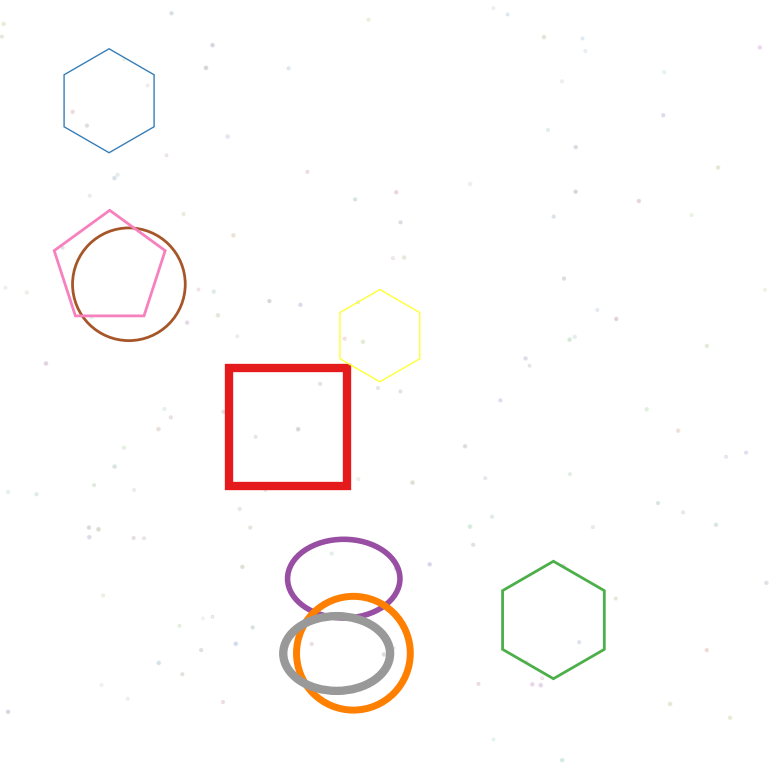[{"shape": "square", "thickness": 3, "radius": 0.38, "center": [0.374, 0.445]}, {"shape": "hexagon", "thickness": 0.5, "radius": 0.34, "center": [0.142, 0.869]}, {"shape": "hexagon", "thickness": 1, "radius": 0.38, "center": [0.719, 0.195]}, {"shape": "oval", "thickness": 2, "radius": 0.36, "center": [0.446, 0.249]}, {"shape": "circle", "thickness": 2.5, "radius": 0.37, "center": [0.459, 0.152]}, {"shape": "hexagon", "thickness": 0.5, "radius": 0.3, "center": [0.493, 0.564]}, {"shape": "circle", "thickness": 1, "radius": 0.37, "center": [0.167, 0.631]}, {"shape": "pentagon", "thickness": 1, "radius": 0.38, "center": [0.142, 0.651]}, {"shape": "oval", "thickness": 3, "radius": 0.35, "center": [0.437, 0.151]}]